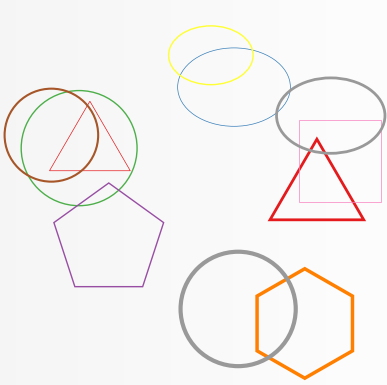[{"shape": "triangle", "thickness": 2, "radius": 0.7, "center": [0.818, 0.499]}, {"shape": "triangle", "thickness": 0.5, "radius": 0.6, "center": [0.232, 0.617]}, {"shape": "oval", "thickness": 0.5, "radius": 0.73, "center": [0.604, 0.774]}, {"shape": "circle", "thickness": 1, "radius": 0.75, "center": [0.204, 0.615]}, {"shape": "pentagon", "thickness": 1, "radius": 0.74, "center": [0.281, 0.376]}, {"shape": "hexagon", "thickness": 2.5, "radius": 0.71, "center": [0.787, 0.16]}, {"shape": "oval", "thickness": 1, "radius": 0.55, "center": [0.544, 0.856]}, {"shape": "circle", "thickness": 1.5, "radius": 0.6, "center": [0.133, 0.649]}, {"shape": "square", "thickness": 0.5, "radius": 0.53, "center": [0.876, 0.582]}, {"shape": "oval", "thickness": 2, "radius": 0.7, "center": [0.854, 0.7]}, {"shape": "circle", "thickness": 3, "radius": 0.74, "center": [0.615, 0.198]}]